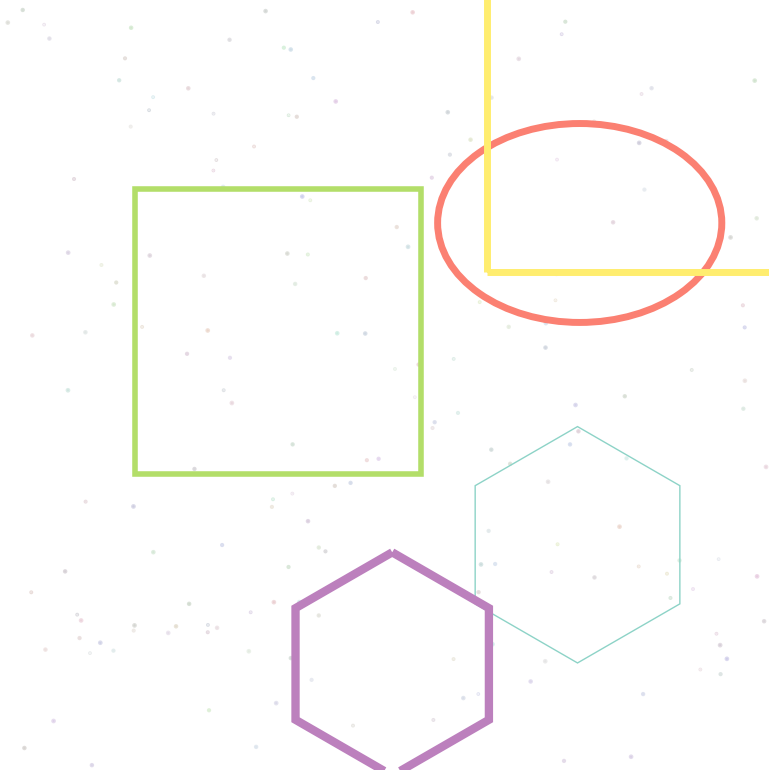[{"shape": "hexagon", "thickness": 0.5, "radius": 0.77, "center": [0.75, 0.293]}, {"shape": "oval", "thickness": 2.5, "radius": 0.92, "center": [0.753, 0.71]}, {"shape": "square", "thickness": 2, "radius": 0.93, "center": [0.361, 0.569]}, {"shape": "hexagon", "thickness": 3, "radius": 0.73, "center": [0.509, 0.138]}, {"shape": "square", "thickness": 2.5, "radius": 0.93, "center": [0.819, 0.832]}]